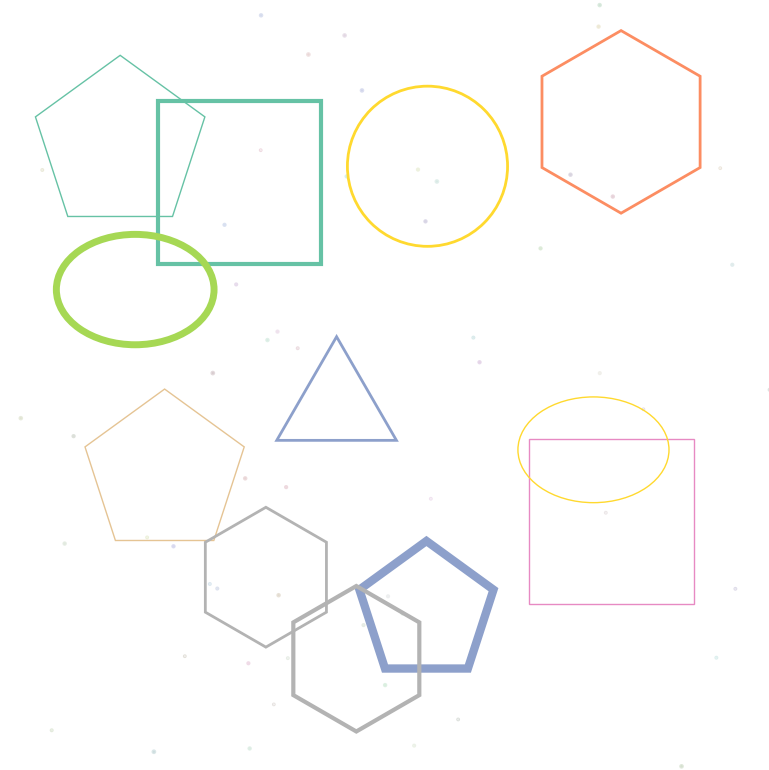[{"shape": "pentagon", "thickness": 0.5, "radius": 0.58, "center": [0.156, 0.812]}, {"shape": "square", "thickness": 1.5, "radius": 0.53, "center": [0.311, 0.762]}, {"shape": "hexagon", "thickness": 1, "radius": 0.59, "center": [0.807, 0.842]}, {"shape": "triangle", "thickness": 1, "radius": 0.45, "center": [0.437, 0.473]}, {"shape": "pentagon", "thickness": 3, "radius": 0.46, "center": [0.554, 0.206]}, {"shape": "square", "thickness": 0.5, "radius": 0.53, "center": [0.794, 0.323]}, {"shape": "oval", "thickness": 2.5, "radius": 0.51, "center": [0.176, 0.624]}, {"shape": "oval", "thickness": 0.5, "radius": 0.49, "center": [0.771, 0.416]}, {"shape": "circle", "thickness": 1, "radius": 0.52, "center": [0.555, 0.784]}, {"shape": "pentagon", "thickness": 0.5, "radius": 0.54, "center": [0.214, 0.386]}, {"shape": "hexagon", "thickness": 1, "radius": 0.45, "center": [0.345, 0.25]}, {"shape": "hexagon", "thickness": 1.5, "radius": 0.47, "center": [0.463, 0.144]}]